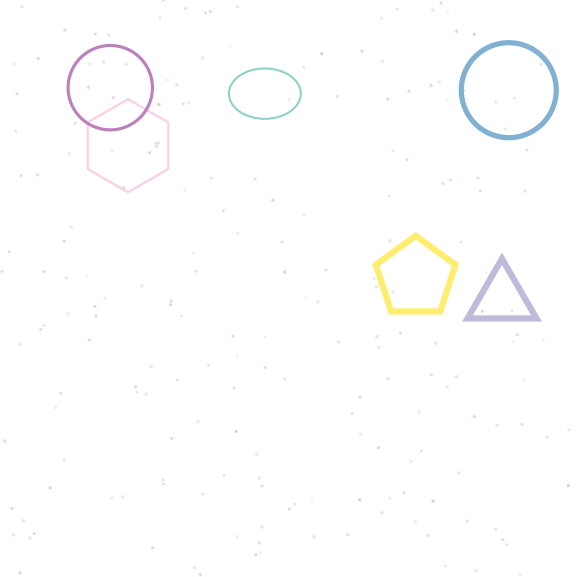[{"shape": "oval", "thickness": 1, "radius": 0.31, "center": [0.459, 0.837]}, {"shape": "triangle", "thickness": 3, "radius": 0.34, "center": [0.869, 0.482]}, {"shape": "circle", "thickness": 2.5, "radius": 0.41, "center": [0.881, 0.843]}, {"shape": "hexagon", "thickness": 1, "radius": 0.4, "center": [0.222, 0.747]}, {"shape": "circle", "thickness": 1.5, "radius": 0.37, "center": [0.191, 0.847]}, {"shape": "pentagon", "thickness": 3, "radius": 0.36, "center": [0.72, 0.518]}]